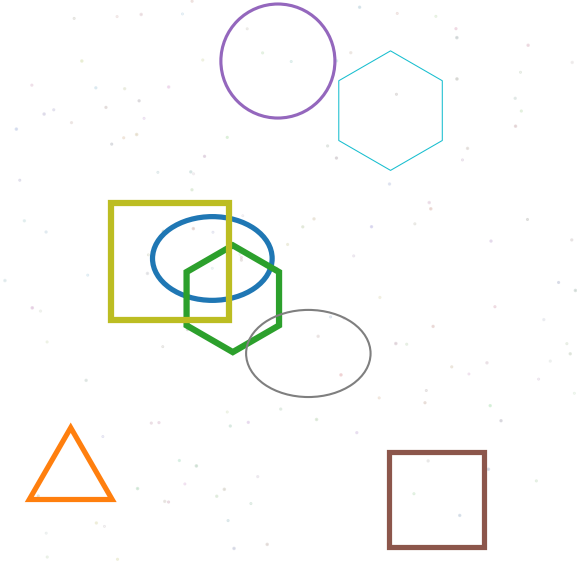[{"shape": "oval", "thickness": 2.5, "radius": 0.52, "center": [0.368, 0.552]}, {"shape": "triangle", "thickness": 2.5, "radius": 0.41, "center": [0.122, 0.176]}, {"shape": "hexagon", "thickness": 3, "radius": 0.46, "center": [0.403, 0.482]}, {"shape": "circle", "thickness": 1.5, "radius": 0.49, "center": [0.481, 0.893]}, {"shape": "square", "thickness": 2.5, "radius": 0.41, "center": [0.756, 0.134]}, {"shape": "oval", "thickness": 1, "radius": 0.54, "center": [0.534, 0.387]}, {"shape": "square", "thickness": 3, "radius": 0.51, "center": [0.295, 0.546]}, {"shape": "hexagon", "thickness": 0.5, "radius": 0.52, "center": [0.676, 0.808]}]